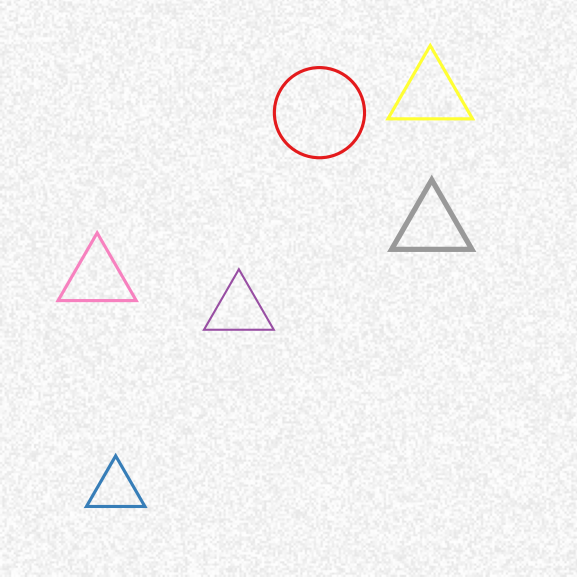[{"shape": "circle", "thickness": 1.5, "radius": 0.39, "center": [0.553, 0.804]}, {"shape": "triangle", "thickness": 1.5, "radius": 0.29, "center": [0.2, 0.151]}, {"shape": "triangle", "thickness": 1, "radius": 0.35, "center": [0.414, 0.463]}, {"shape": "triangle", "thickness": 1.5, "radius": 0.42, "center": [0.745, 0.836]}, {"shape": "triangle", "thickness": 1.5, "radius": 0.39, "center": [0.168, 0.518]}, {"shape": "triangle", "thickness": 2.5, "radius": 0.4, "center": [0.748, 0.607]}]